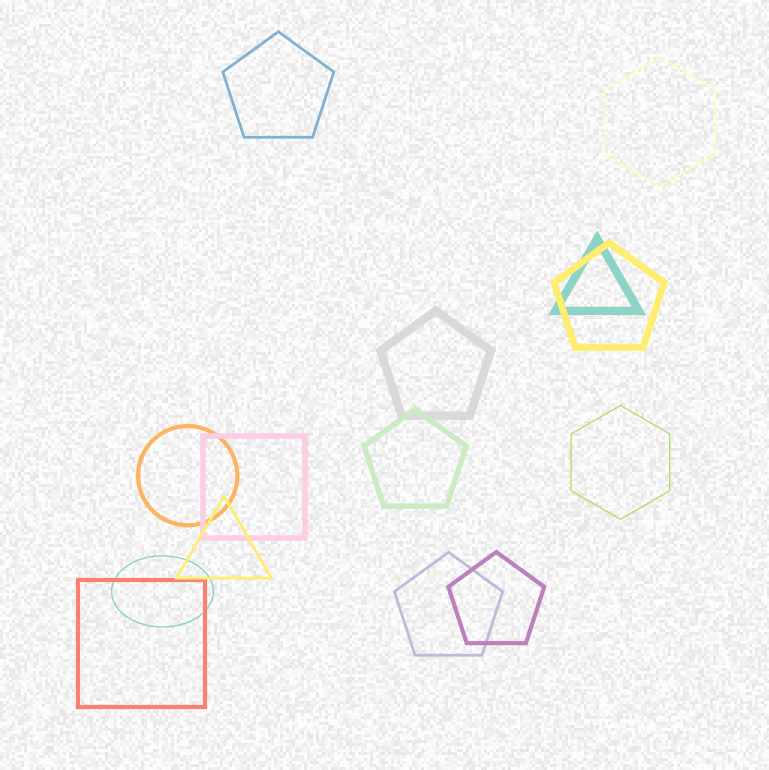[{"shape": "oval", "thickness": 0.5, "radius": 0.33, "center": [0.211, 0.232]}, {"shape": "triangle", "thickness": 3, "radius": 0.31, "center": [0.776, 0.628]}, {"shape": "hexagon", "thickness": 0.5, "radius": 0.42, "center": [0.857, 0.842]}, {"shape": "pentagon", "thickness": 1, "radius": 0.37, "center": [0.583, 0.209]}, {"shape": "square", "thickness": 1.5, "radius": 0.41, "center": [0.184, 0.164]}, {"shape": "pentagon", "thickness": 1, "radius": 0.38, "center": [0.361, 0.883]}, {"shape": "circle", "thickness": 1.5, "radius": 0.32, "center": [0.244, 0.382]}, {"shape": "hexagon", "thickness": 0.5, "radius": 0.37, "center": [0.806, 0.4]}, {"shape": "square", "thickness": 2, "radius": 0.33, "center": [0.33, 0.367]}, {"shape": "pentagon", "thickness": 3, "radius": 0.38, "center": [0.566, 0.521]}, {"shape": "pentagon", "thickness": 1.5, "radius": 0.33, "center": [0.645, 0.218]}, {"shape": "pentagon", "thickness": 2, "radius": 0.35, "center": [0.539, 0.399]}, {"shape": "triangle", "thickness": 1, "radius": 0.36, "center": [0.291, 0.285]}, {"shape": "pentagon", "thickness": 2.5, "radius": 0.38, "center": [0.791, 0.61]}]